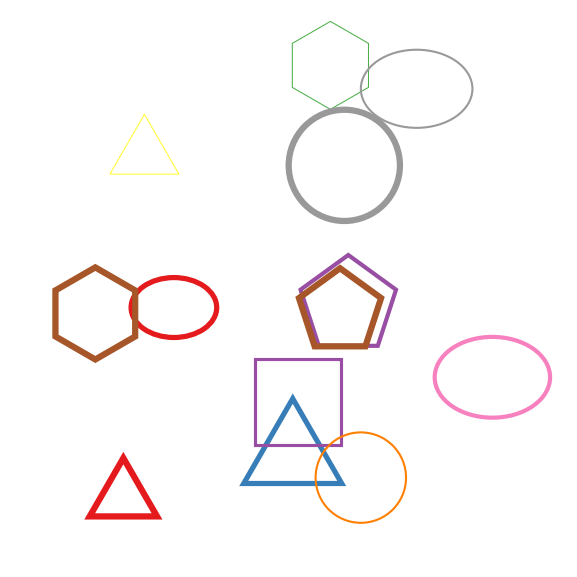[{"shape": "triangle", "thickness": 3, "radius": 0.34, "center": [0.214, 0.139]}, {"shape": "oval", "thickness": 2.5, "radius": 0.37, "center": [0.301, 0.467]}, {"shape": "triangle", "thickness": 2.5, "radius": 0.49, "center": [0.507, 0.211]}, {"shape": "hexagon", "thickness": 0.5, "radius": 0.38, "center": [0.572, 0.886]}, {"shape": "square", "thickness": 1.5, "radius": 0.37, "center": [0.516, 0.303]}, {"shape": "pentagon", "thickness": 2, "radius": 0.43, "center": [0.603, 0.471]}, {"shape": "circle", "thickness": 1, "radius": 0.39, "center": [0.625, 0.172]}, {"shape": "triangle", "thickness": 0.5, "radius": 0.35, "center": [0.25, 0.732]}, {"shape": "pentagon", "thickness": 3, "radius": 0.37, "center": [0.589, 0.46]}, {"shape": "hexagon", "thickness": 3, "radius": 0.4, "center": [0.165, 0.456]}, {"shape": "oval", "thickness": 2, "radius": 0.5, "center": [0.853, 0.346]}, {"shape": "oval", "thickness": 1, "radius": 0.48, "center": [0.721, 0.845]}, {"shape": "circle", "thickness": 3, "radius": 0.48, "center": [0.596, 0.713]}]